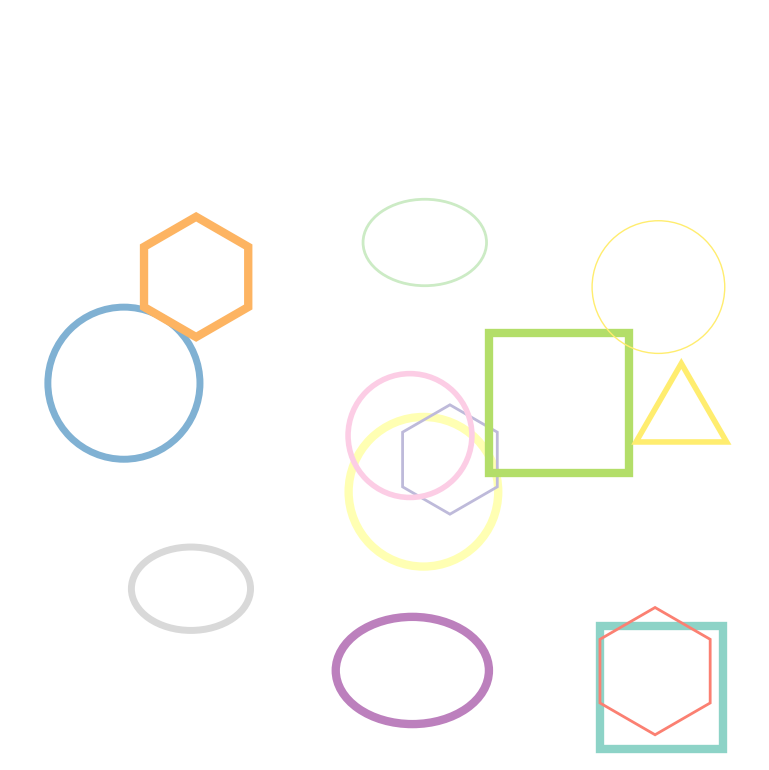[{"shape": "square", "thickness": 3, "radius": 0.4, "center": [0.859, 0.107]}, {"shape": "circle", "thickness": 3, "radius": 0.49, "center": [0.55, 0.361]}, {"shape": "hexagon", "thickness": 1, "radius": 0.35, "center": [0.584, 0.403]}, {"shape": "hexagon", "thickness": 1, "radius": 0.41, "center": [0.851, 0.128]}, {"shape": "circle", "thickness": 2.5, "radius": 0.49, "center": [0.161, 0.502]}, {"shape": "hexagon", "thickness": 3, "radius": 0.39, "center": [0.255, 0.64]}, {"shape": "square", "thickness": 3, "radius": 0.45, "center": [0.726, 0.476]}, {"shape": "circle", "thickness": 2, "radius": 0.4, "center": [0.532, 0.434]}, {"shape": "oval", "thickness": 2.5, "radius": 0.39, "center": [0.248, 0.235]}, {"shape": "oval", "thickness": 3, "radius": 0.5, "center": [0.536, 0.129]}, {"shape": "oval", "thickness": 1, "radius": 0.4, "center": [0.552, 0.685]}, {"shape": "circle", "thickness": 0.5, "radius": 0.43, "center": [0.855, 0.627]}, {"shape": "triangle", "thickness": 2, "radius": 0.34, "center": [0.885, 0.46]}]